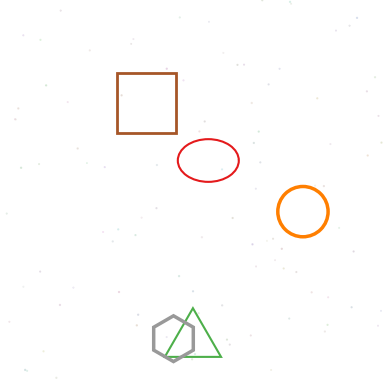[{"shape": "oval", "thickness": 1.5, "radius": 0.4, "center": [0.541, 0.583]}, {"shape": "triangle", "thickness": 1.5, "radius": 0.42, "center": [0.501, 0.115]}, {"shape": "circle", "thickness": 2.5, "radius": 0.33, "center": [0.787, 0.45]}, {"shape": "square", "thickness": 2, "radius": 0.39, "center": [0.38, 0.733]}, {"shape": "hexagon", "thickness": 2.5, "radius": 0.3, "center": [0.451, 0.12]}]